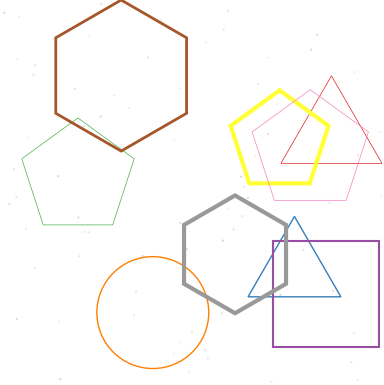[{"shape": "triangle", "thickness": 0.5, "radius": 0.76, "center": [0.861, 0.651]}, {"shape": "triangle", "thickness": 1, "radius": 0.7, "center": [0.765, 0.299]}, {"shape": "pentagon", "thickness": 0.5, "radius": 0.77, "center": [0.203, 0.54]}, {"shape": "square", "thickness": 1.5, "radius": 0.69, "center": [0.846, 0.235]}, {"shape": "circle", "thickness": 1, "radius": 0.73, "center": [0.397, 0.188]}, {"shape": "pentagon", "thickness": 3, "radius": 0.67, "center": [0.726, 0.632]}, {"shape": "hexagon", "thickness": 2, "radius": 0.98, "center": [0.315, 0.804]}, {"shape": "pentagon", "thickness": 0.5, "radius": 0.79, "center": [0.806, 0.608]}, {"shape": "hexagon", "thickness": 3, "radius": 0.76, "center": [0.61, 0.339]}]